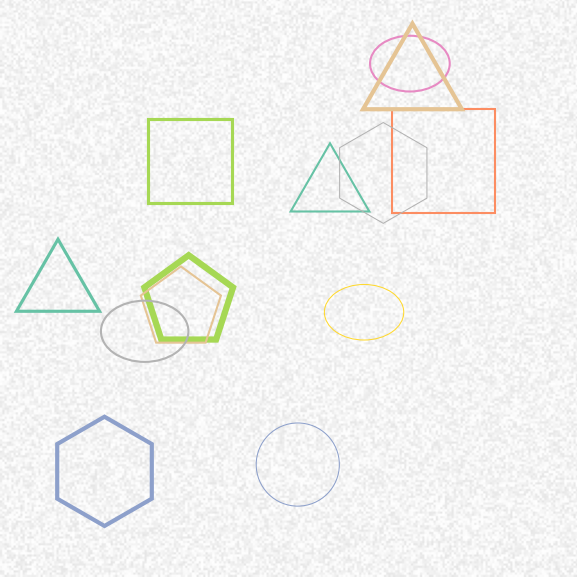[{"shape": "triangle", "thickness": 1, "radius": 0.39, "center": [0.571, 0.672]}, {"shape": "triangle", "thickness": 1.5, "radius": 0.42, "center": [0.1, 0.502]}, {"shape": "square", "thickness": 1, "radius": 0.45, "center": [0.768, 0.72]}, {"shape": "hexagon", "thickness": 2, "radius": 0.47, "center": [0.181, 0.183]}, {"shape": "circle", "thickness": 0.5, "radius": 0.36, "center": [0.516, 0.195]}, {"shape": "oval", "thickness": 1, "radius": 0.34, "center": [0.71, 0.889]}, {"shape": "pentagon", "thickness": 3, "radius": 0.4, "center": [0.327, 0.476]}, {"shape": "square", "thickness": 1.5, "radius": 0.36, "center": [0.329, 0.72]}, {"shape": "oval", "thickness": 0.5, "radius": 0.34, "center": [0.63, 0.458]}, {"shape": "triangle", "thickness": 2, "radius": 0.49, "center": [0.714, 0.859]}, {"shape": "pentagon", "thickness": 1, "radius": 0.36, "center": [0.313, 0.465]}, {"shape": "oval", "thickness": 1, "radius": 0.38, "center": [0.251, 0.425]}, {"shape": "hexagon", "thickness": 0.5, "radius": 0.44, "center": [0.664, 0.7]}]